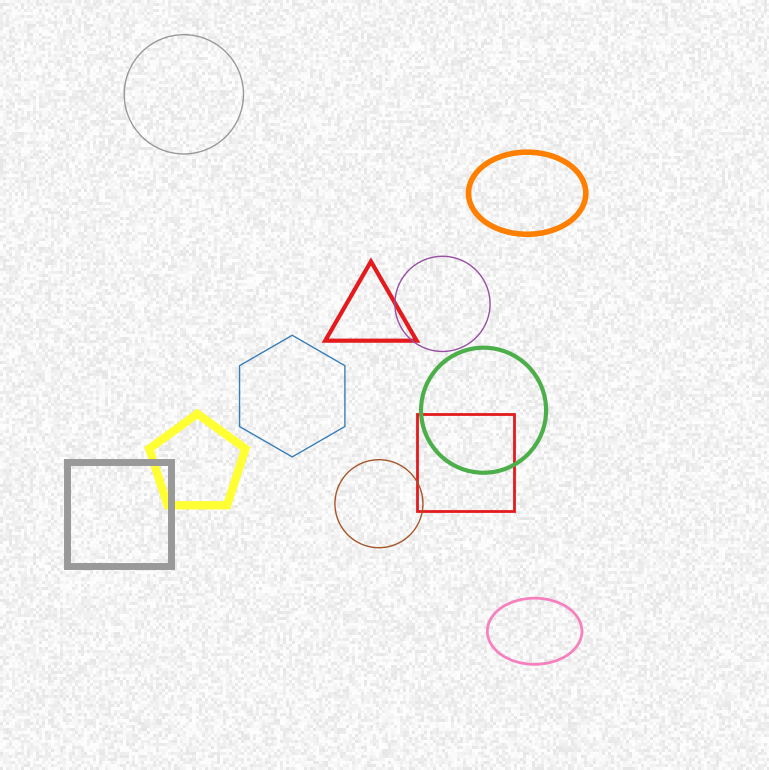[{"shape": "triangle", "thickness": 1.5, "radius": 0.34, "center": [0.482, 0.592]}, {"shape": "square", "thickness": 1, "radius": 0.31, "center": [0.605, 0.399]}, {"shape": "hexagon", "thickness": 0.5, "radius": 0.4, "center": [0.38, 0.486]}, {"shape": "circle", "thickness": 1.5, "radius": 0.41, "center": [0.628, 0.467]}, {"shape": "circle", "thickness": 0.5, "radius": 0.31, "center": [0.575, 0.605]}, {"shape": "oval", "thickness": 2, "radius": 0.38, "center": [0.685, 0.749]}, {"shape": "pentagon", "thickness": 3, "radius": 0.33, "center": [0.256, 0.397]}, {"shape": "circle", "thickness": 0.5, "radius": 0.29, "center": [0.492, 0.346]}, {"shape": "oval", "thickness": 1, "radius": 0.31, "center": [0.694, 0.18]}, {"shape": "square", "thickness": 2.5, "radius": 0.34, "center": [0.155, 0.333]}, {"shape": "circle", "thickness": 0.5, "radius": 0.39, "center": [0.239, 0.878]}]